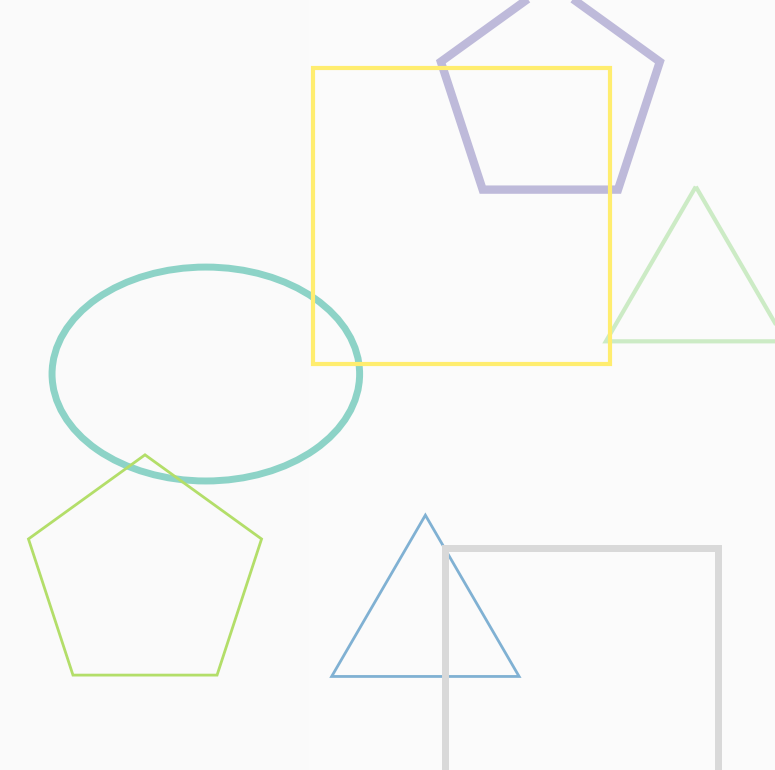[{"shape": "oval", "thickness": 2.5, "radius": 0.99, "center": [0.266, 0.514]}, {"shape": "pentagon", "thickness": 3, "radius": 0.74, "center": [0.71, 0.874]}, {"shape": "triangle", "thickness": 1, "radius": 0.7, "center": [0.549, 0.191]}, {"shape": "pentagon", "thickness": 1, "radius": 0.79, "center": [0.187, 0.251]}, {"shape": "square", "thickness": 2.5, "radius": 0.88, "center": [0.75, 0.112]}, {"shape": "triangle", "thickness": 1.5, "radius": 0.67, "center": [0.898, 0.624]}, {"shape": "square", "thickness": 1.5, "radius": 0.96, "center": [0.595, 0.72]}]